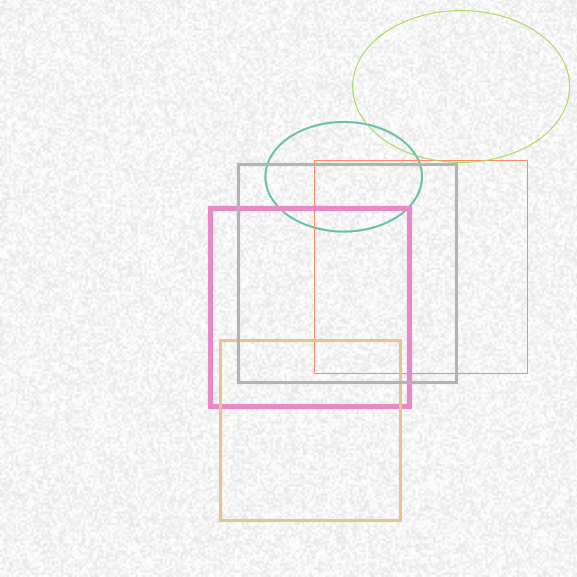[{"shape": "oval", "thickness": 1, "radius": 0.68, "center": [0.595, 0.693]}, {"shape": "square", "thickness": 0.5, "radius": 0.92, "center": [0.728, 0.537]}, {"shape": "square", "thickness": 2.5, "radius": 0.86, "center": [0.536, 0.467]}, {"shape": "oval", "thickness": 0.5, "radius": 0.94, "center": [0.799, 0.849]}, {"shape": "square", "thickness": 1.5, "radius": 0.78, "center": [0.537, 0.254]}, {"shape": "square", "thickness": 1.5, "radius": 0.94, "center": [0.601, 0.527]}]